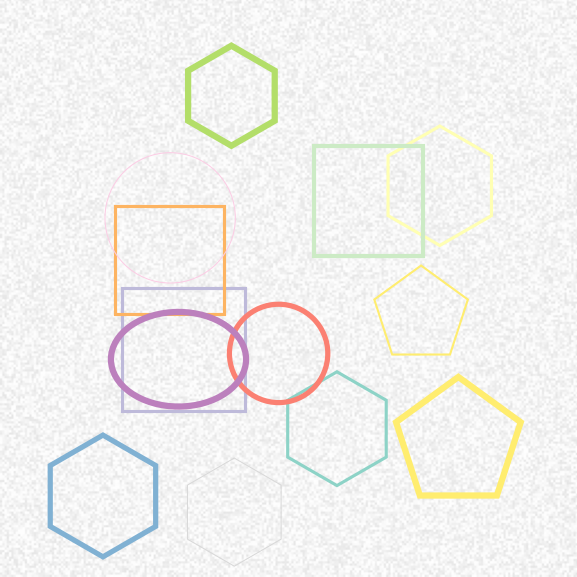[{"shape": "hexagon", "thickness": 1.5, "radius": 0.49, "center": [0.583, 0.257]}, {"shape": "hexagon", "thickness": 1.5, "radius": 0.52, "center": [0.762, 0.677]}, {"shape": "square", "thickness": 1.5, "radius": 0.53, "center": [0.318, 0.394]}, {"shape": "circle", "thickness": 2.5, "radius": 0.43, "center": [0.482, 0.387]}, {"shape": "hexagon", "thickness": 2.5, "radius": 0.53, "center": [0.178, 0.14]}, {"shape": "square", "thickness": 1.5, "radius": 0.47, "center": [0.294, 0.549]}, {"shape": "hexagon", "thickness": 3, "radius": 0.43, "center": [0.401, 0.833]}, {"shape": "circle", "thickness": 0.5, "radius": 0.56, "center": [0.295, 0.622]}, {"shape": "hexagon", "thickness": 0.5, "radius": 0.47, "center": [0.406, 0.112]}, {"shape": "oval", "thickness": 3, "radius": 0.59, "center": [0.309, 0.377]}, {"shape": "square", "thickness": 2, "radius": 0.47, "center": [0.638, 0.651]}, {"shape": "pentagon", "thickness": 1, "radius": 0.43, "center": [0.729, 0.454]}, {"shape": "pentagon", "thickness": 3, "radius": 0.57, "center": [0.794, 0.233]}]